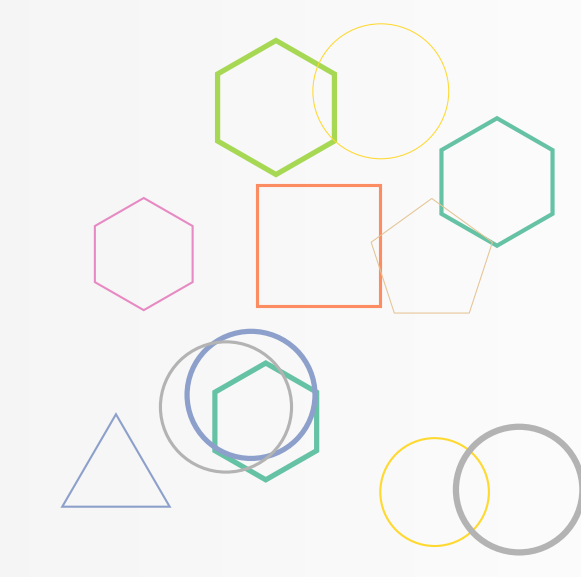[{"shape": "hexagon", "thickness": 2.5, "radius": 0.51, "center": [0.457, 0.269]}, {"shape": "hexagon", "thickness": 2, "radius": 0.55, "center": [0.855, 0.684]}, {"shape": "square", "thickness": 1.5, "radius": 0.53, "center": [0.548, 0.574]}, {"shape": "circle", "thickness": 2.5, "radius": 0.55, "center": [0.432, 0.315]}, {"shape": "triangle", "thickness": 1, "radius": 0.53, "center": [0.2, 0.175]}, {"shape": "hexagon", "thickness": 1, "radius": 0.49, "center": [0.247, 0.559]}, {"shape": "hexagon", "thickness": 2.5, "radius": 0.58, "center": [0.475, 0.813]}, {"shape": "circle", "thickness": 0.5, "radius": 0.58, "center": [0.655, 0.841]}, {"shape": "circle", "thickness": 1, "radius": 0.47, "center": [0.748, 0.147]}, {"shape": "pentagon", "thickness": 0.5, "radius": 0.55, "center": [0.743, 0.546]}, {"shape": "circle", "thickness": 3, "radius": 0.54, "center": [0.893, 0.151]}, {"shape": "circle", "thickness": 1.5, "radius": 0.56, "center": [0.389, 0.294]}]